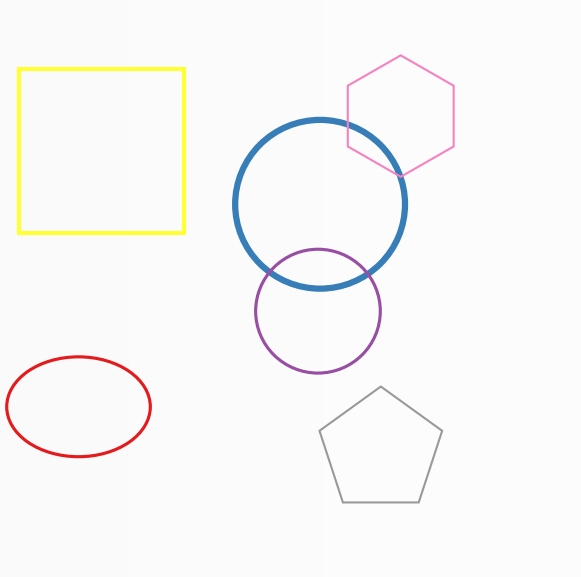[{"shape": "oval", "thickness": 1.5, "radius": 0.62, "center": [0.135, 0.295]}, {"shape": "circle", "thickness": 3, "radius": 0.73, "center": [0.551, 0.645]}, {"shape": "circle", "thickness": 1.5, "radius": 0.54, "center": [0.547, 0.46]}, {"shape": "square", "thickness": 2, "radius": 0.71, "center": [0.175, 0.737]}, {"shape": "hexagon", "thickness": 1, "radius": 0.53, "center": [0.689, 0.798]}, {"shape": "pentagon", "thickness": 1, "radius": 0.55, "center": [0.655, 0.219]}]